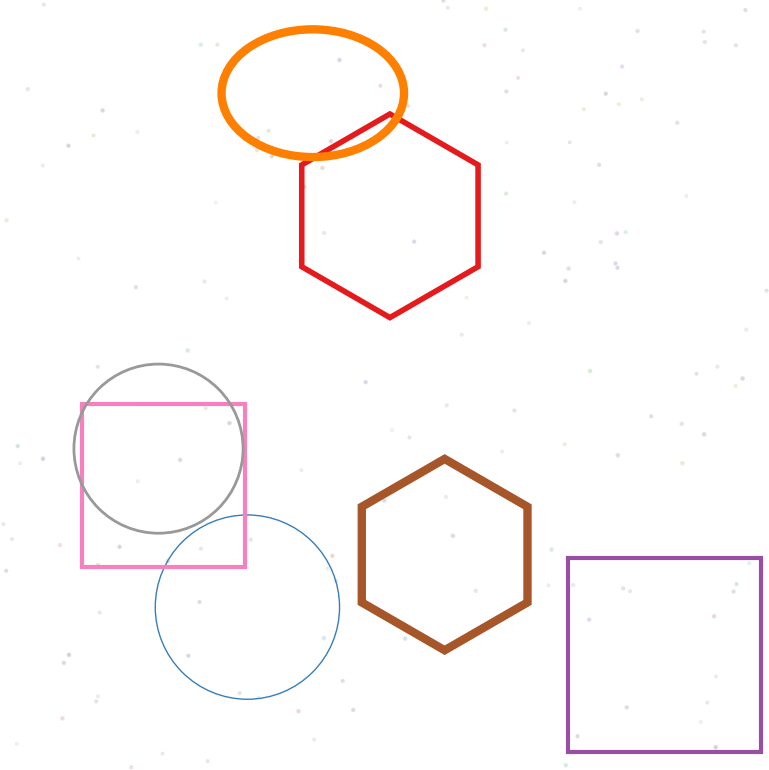[{"shape": "hexagon", "thickness": 2, "radius": 0.66, "center": [0.506, 0.72]}, {"shape": "circle", "thickness": 0.5, "radius": 0.6, "center": [0.321, 0.212]}, {"shape": "square", "thickness": 1.5, "radius": 0.63, "center": [0.863, 0.149]}, {"shape": "oval", "thickness": 3, "radius": 0.59, "center": [0.406, 0.879]}, {"shape": "hexagon", "thickness": 3, "radius": 0.62, "center": [0.577, 0.28]}, {"shape": "square", "thickness": 1.5, "radius": 0.53, "center": [0.212, 0.369]}, {"shape": "circle", "thickness": 1, "radius": 0.55, "center": [0.206, 0.417]}]